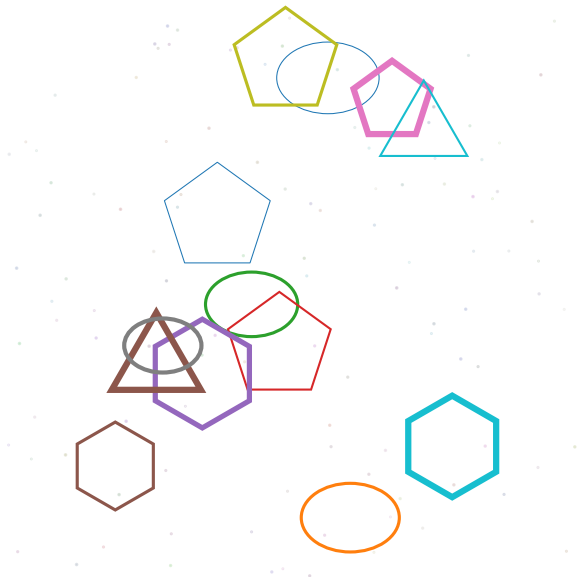[{"shape": "pentagon", "thickness": 0.5, "radius": 0.48, "center": [0.376, 0.622]}, {"shape": "oval", "thickness": 0.5, "radius": 0.44, "center": [0.568, 0.864]}, {"shape": "oval", "thickness": 1.5, "radius": 0.42, "center": [0.607, 0.103]}, {"shape": "oval", "thickness": 1.5, "radius": 0.4, "center": [0.436, 0.472]}, {"shape": "pentagon", "thickness": 1, "radius": 0.47, "center": [0.484, 0.4]}, {"shape": "hexagon", "thickness": 2.5, "radius": 0.47, "center": [0.35, 0.352]}, {"shape": "hexagon", "thickness": 1.5, "radius": 0.38, "center": [0.2, 0.192]}, {"shape": "triangle", "thickness": 3, "radius": 0.45, "center": [0.271, 0.369]}, {"shape": "pentagon", "thickness": 3, "radius": 0.35, "center": [0.679, 0.824]}, {"shape": "oval", "thickness": 2, "radius": 0.33, "center": [0.282, 0.401]}, {"shape": "pentagon", "thickness": 1.5, "radius": 0.47, "center": [0.494, 0.893]}, {"shape": "hexagon", "thickness": 3, "radius": 0.44, "center": [0.783, 0.226]}, {"shape": "triangle", "thickness": 1, "radius": 0.44, "center": [0.734, 0.773]}]